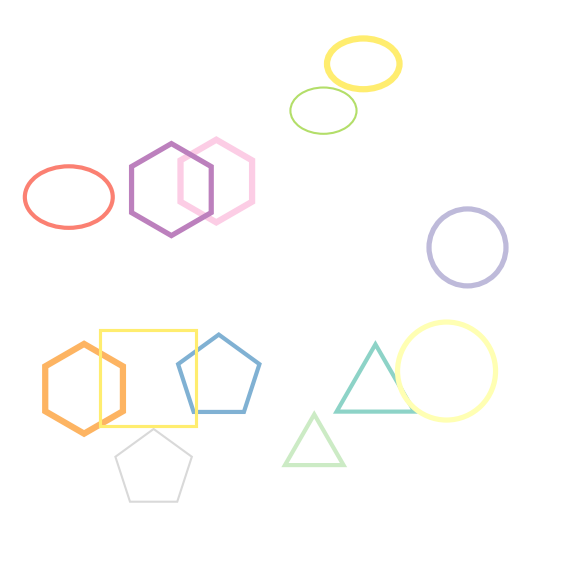[{"shape": "triangle", "thickness": 2, "radius": 0.39, "center": [0.65, 0.325]}, {"shape": "circle", "thickness": 2.5, "radius": 0.42, "center": [0.773, 0.357]}, {"shape": "circle", "thickness": 2.5, "radius": 0.33, "center": [0.81, 0.571]}, {"shape": "oval", "thickness": 2, "radius": 0.38, "center": [0.119, 0.658]}, {"shape": "pentagon", "thickness": 2, "radius": 0.37, "center": [0.379, 0.346]}, {"shape": "hexagon", "thickness": 3, "radius": 0.39, "center": [0.146, 0.326]}, {"shape": "oval", "thickness": 1, "radius": 0.29, "center": [0.56, 0.808]}, {"shape": "hexagon", "thickness": 3, "radius": 0.36, "center": [0.375, 0.686]}, {"shape": "pentagon", "thickness": 1, "radius": 0.35, "center": [0.266, 0.187]}, {"shape": "hexagon", "thickness": 2.5, "radius": 0.4, "center": [0.297, 0.671]}, {"shape": "triangle", "thickness": 2, "radius": 0.29, "center": [0.544, 0.223]}, {"shape": "oval", "thickness": 3, "radius": 0.31, "center": [0.629, 0.889]}, {"shape": "square", "thickness": 1.5, "radius": 0.42, "center": [0.256, 0.345]}]